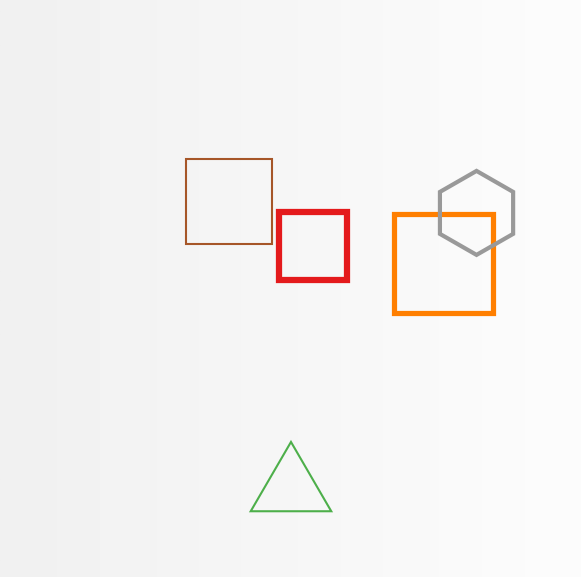[{"shape": "square", "thickness": 3, "radius": 0.29, "center": [0.538, 0.574]}, {"shape": "triangle", "thickness": 1, "radius": 0.4, "center": [0.501, 0.154]}, {"shape": "square", "thickness": 2.5, "radius": 0.43, "center": [0.763, 0.544]}, {"shape": "square", "thickness": 1, "radius": 0.37, "center": [0.394, 0.65]}, {"shape": "hexagon", "thickness": 2, "radius": 0.36, "center": [0.82, 0.63]}]